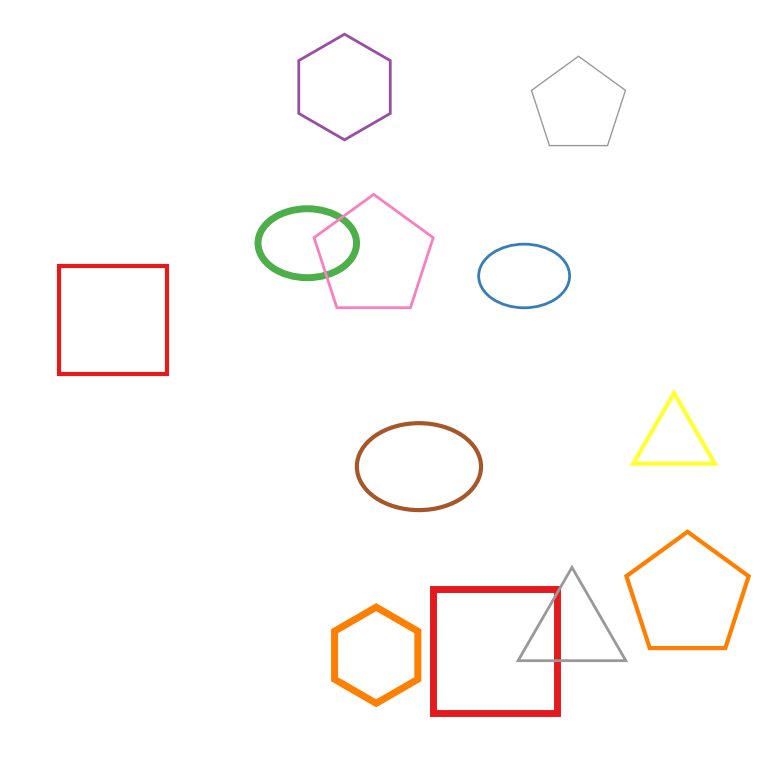[{"shape": "square", "thickness": 1.5, "radius": 0.35, "center": [0.147, 0.584]}, {"shape": "square", "thickness": 2.5, "radius": 0.4, "center": [0.643, 0.154]}, {"shape": "oval", "thickness": 1, "radius": 0.3, "center": [0.681, 0.642]}, {"shape": "oval", "thickness": 2.5, "radius": 0.32, "center": [0.399, 0.684]}, {"shape": "hexagon", "thickness": 1, "radius": 0.34, "center": [0.447, 0.887]}, {"shape": "hexagon", "thickness": 2.5, "radius": 0.31, "center": [0.489, 0.149]}, {"shape": "pentagon", "thickness": 1.5, "radius": 0.42, "center": [0.893, 0.226]}, {"shape": "triangle", "thickness": 1.5, "radius": 0.31, "center": [0.875, 0.428]}, {"shape": "oval", "thickness": 1.5, "radius": 0.4, "center": [0.544, 0.394]}, {"shape": "pentagon", "thickness": 1, "radius": 0.41, "center": [0.485, 0.666]}, {"shape": "pentagon", "thickness": 0.5, "radius": 0.32, "center": [0.751, 0.863]}, {"shape": "triangle", "thickness": 1, "radius": 0.4, "center": [0.743, 0.182]}]